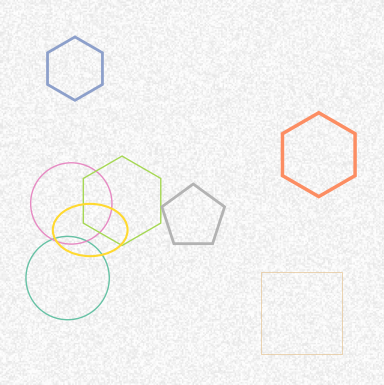[{"shape": "circle", "thickness": 1, "radius": 0.54, "center": [0.176, 0.278]}, {"shape": "hexagon", "thickness": 2.5, "radius": 0.54, "center": [0.828, 0.598]}, {"shape": "hexagon", "thickness": 2, "radius": 0.41, "center": [0.195, 0.822]}, {"shape": "circle", "thickness": 1, "radius": 0.53, "center": [0.185, 0.472]}, {"shape": "hexagon", "thickness": 1, "radius": 0.58, "center": [0.317, 0.478]}, {"shape": "oval", "thickness": 1.5, "radius": 0.49, "center": [0.234, 0.403]}, {"shape": "square", "thickness": 0.5, "radius": 0.53, "center": [0.783, 0.187]}, {"shape": "pentagon", "thickness": 2, "radius": 0.43, "center": [0.502, 0.436]}]